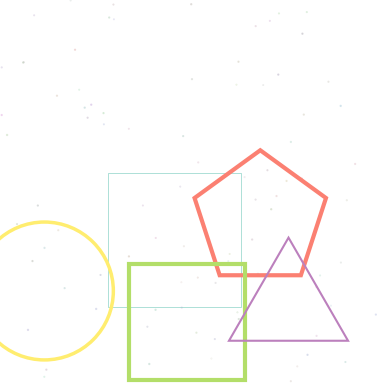[{"shape": "square", "thickness": 0.5, "radius": 0.87, "center": [0.454, 0.376]}, {"shape": "pentagon", "thickness": 3, "radius": 0.9, "center": [0.676, 0.43]}, {"shape": "square", "thickness": 3, "radius": 0.76, "center": [0.486, 0.164]}, {"shape": "triangle", "thickness": 1.5, "radius": 0.89, "center": [0.749, 0.204]}, {"shape": "circle", "thickness": 2.5, "radius": 0.9, "center": [0.115, 0.244]}]